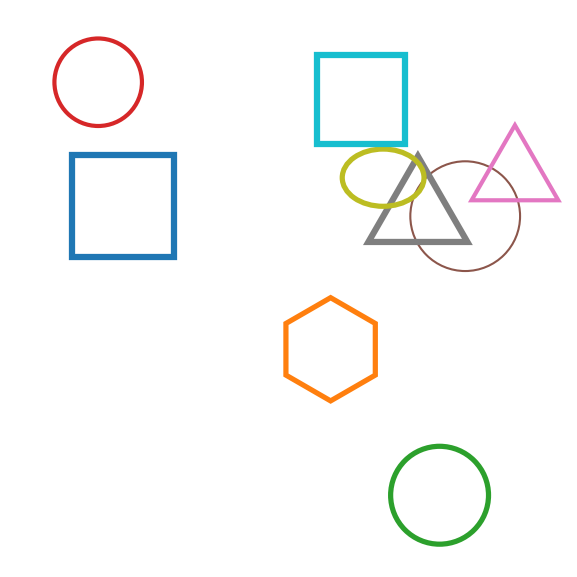[{"shape": "square", "thickness": 3, "radius": 0.44, "center": [0.212, 0.642]}, {"shape": "hexagon", "thickness": 2.5, "radius": 0.45, "center": [0.573, 0.394]}, {"shape": "circle", "thickness": 2.5, "radius": 0.42, "center": [0.761, 0.142]}, {"shape": "circle", "thickness": 2, "radius": 0.38, "center": [0.17, 0.857]}, {"shape": "circle", "thickness": 1, "radius": 0.48, "center": [0.806, 0.625]}, {"shape": "triangle", "thickness": 2, "radius": 0.43, "center": [0.892, 0.696]}, {"shape": "triangle", "thickness": 3, "radius": 0.49, "center": [0.724, 0.63]}, {"shape": "oval", "thickness": 2.5, "radius": 0.35, "center": [0.663, 0.691]}, {"shape": "square", "thickness": 3, "radius": 0.38, "center": [0.625, 0.827]}]